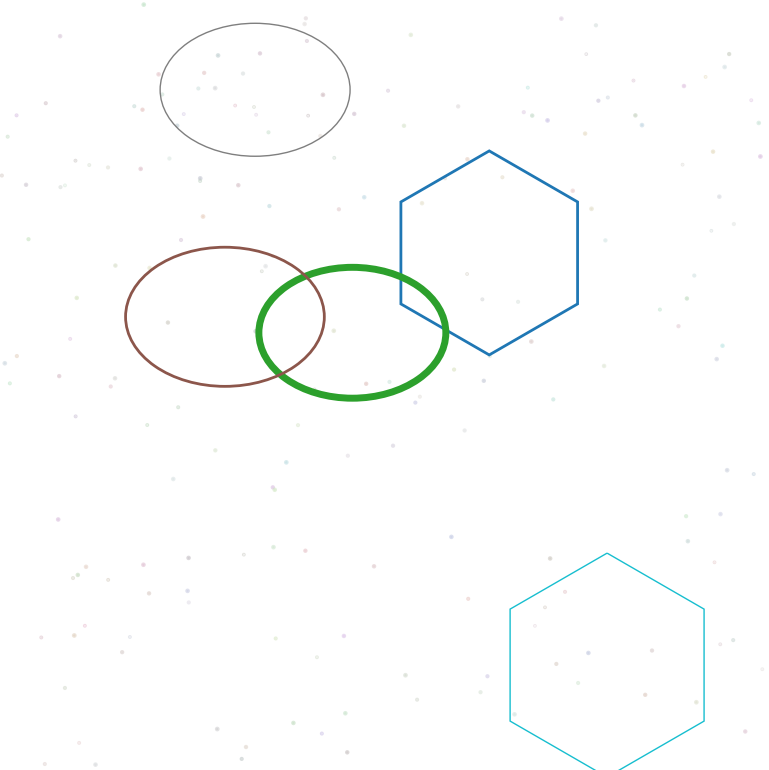[{"shape": "hexagon", "thickness": 1, "radius": 0.66, "center": [0.635, 0.672]}, {"shape": "oval", "thickness": 2.5, "radius": 0.61, "center": [0.458, 0.568]}, {"shape": "oval", "thickness": 1, "radius": 0.65, "center": [0.292, 0.589]}, {"shape": "oval", "thickness": 0.5, "radius": 0.62, "center": [0.331, 0.883]}, {"shape": "hexagon", "thickness": 0.5, "radius": 0.73, "center": [0.788, 0.136]}]